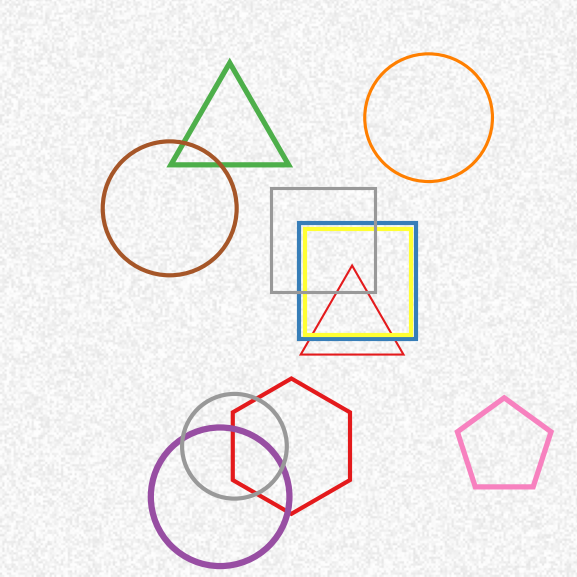[{"shape": "hexagon", "thickness": 2, "radius": 0.59, "center": [0.505, 0.227]}, {"shape": "triangle", "thickness": 1, "radius": 0.51, "center": [0.61, 0.437]}, {"shape": "square", "thickness": 2, "radius": 0.51, "center": [0.62, 0.513]}, {"shape": "triangle", "thickness": 2.5, "radius": 0.59, "center": [0.398, 0.773]}, {"shape": "circle", "thickness": 3, "radius": 0.6, "center": [0.381, 0.139]}, {"shape": "circle", "thickness": 1.5, "radius": 0.55, "center": [0.742, 0.795]}, {"shape": "square", "thickness": 2, "radius": 0.46, "center": [0.62, 0.511]}, {"shape": "circle", "thickness": 2, "radius": 0.58, "center": [0.294, 0.638]}, {"shape": "pentagon", "thickness": 2.5, "radius": 0.43, "center": [0.873, 0.225]}, {"shape": "circle", "thickness": 2, "radius": 0.45, "center": [0.406, 0.226]}, {"shape": "square", "thickness": 1.5, "radius": 0.45, "center": [0.56, 0.583]}]